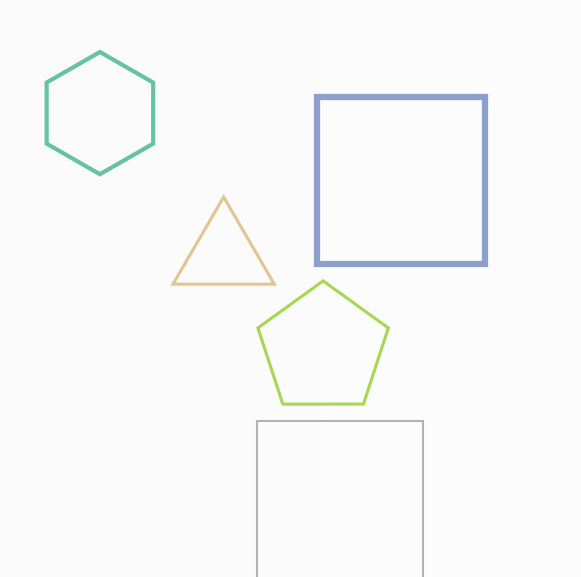[{"shape": "hexagon", "thickness": 2, "radius": 0.53, "center": [0.172, 0.803]}, {"shape": "square", "thickness": 3, "radius": 0.72, "center": [0.69, 0.686]}, {"shape": "pentagon", "thickness": 1.5, "radius": 0.59, "center": [0.556, 0.395]}, {"shape": "triangle", "thickness": 1.5, "radius": 0.5, "center": [0.385, 0.557]}, {"shape": "square", "thickness": 1, "radius": 0.72, "center": [0.585, 0.126]}]